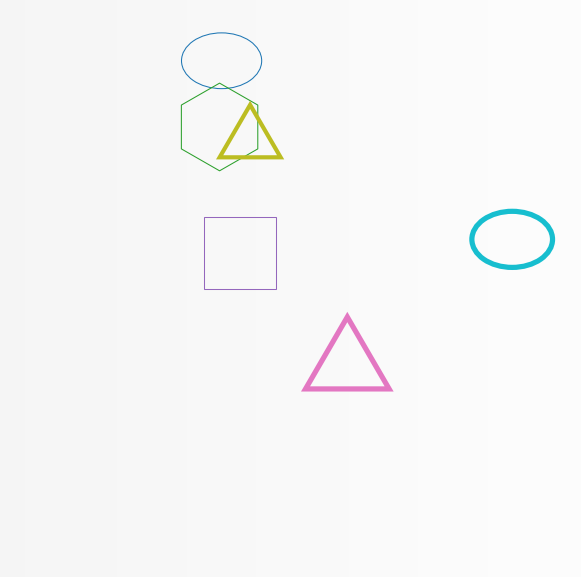[{"shape": "oval", "thickness": 0.5, "radius": 0.34, "center": [0.381, 0.894]}, {"shape": "hexagon", "thickness": 0.5, "radius": 0.38, "center": [0.378, 0.779]}, {"shape": "square", "thickness": 0.5, "radius": 0.31, "center": [0.413, 0.561]}, {"shape": "triangle", "thickness": 2.5, "radius": 0.42, "center": [0.598, 0.367]}, {"shape": "triangle", "thickness": 2, "radius": 0.3, "center": [0.43, 0.757]}, {"shape": "oval", "thickness": 2.5, "radius": 0.35, "center": [0.881, 0.585]}]